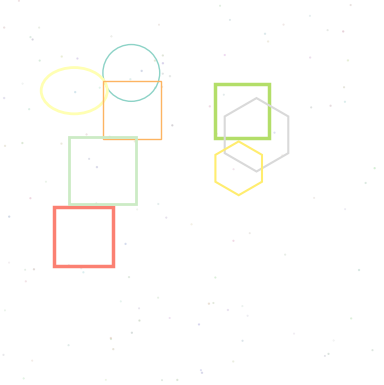[{"shape": "circle", "thickness": 1, "radius": 0.37, "center": [0.341, 0.811]}, {"shape": "oval", "thickness": 2, "radius": 0.43, "center": [0.193, 0.764]}, {"shape": "square", "thickness": 2.5, "radius": 0.38, "center": [0.217, 0.387]}, {"shape": "square", "thickness": 1, "radius": 0.38, "center": [0.342, 0.715]}, {"shape": "square", "thickness": 2.5, "radius": 0.35, "center": [0.628, 0.711]}, {"shape": "hexagon", "thickness": 1.5, "radius": 0.48, "center": [0.666, 0.65]}, {"shape": "square", "thickness": 2, "radius": 0.44, "center": [0.265, 0.557]}, {"shape": "hexagon", "thickness": 1.5, "radius": 0.35, "center": [0.62, 0.563]}]